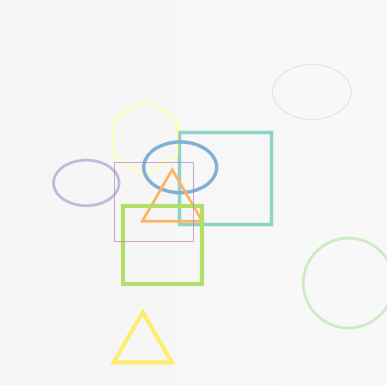[{"shape": "square", "thickness": 2.5, "radius": 0.6, "center": [0.582, 0.537]}, {"shape": "hexagon", "thickness": 1.5, "radius": 0.48, "center": [0.374, 0.643]}, {"shape": "oval", "thickness": 2, "radius": 0.42, "center": [0.223, 0.525]}, {"shape": "oval", "thickness": 2.5, "radius": 0.47, "center": [0.465, 0.565]}, {"shape": "triangle", "thickness": 2, "radius": 0.45, "center": [0.445, 0.47]}, {"shape": "square", "thickness": 3, "radius": 0.51, "center": [0.419, 0.364]}, {"shape": "oval", "thickness": 0.5, "radius": 0.51, "center": [0.805, 0.761]}, {"shape": "square", "thickness": 0.5, "radius": 0.51, "center": [0.396, 0.477]}, {"shape": "circle", "thickness": 2, "radius": 0.58, "center": [0.899, 0.265]}, {"shape": "triangle", "thickness": 3, "radius": 0.43, "center": [0.368, 0.102]}]